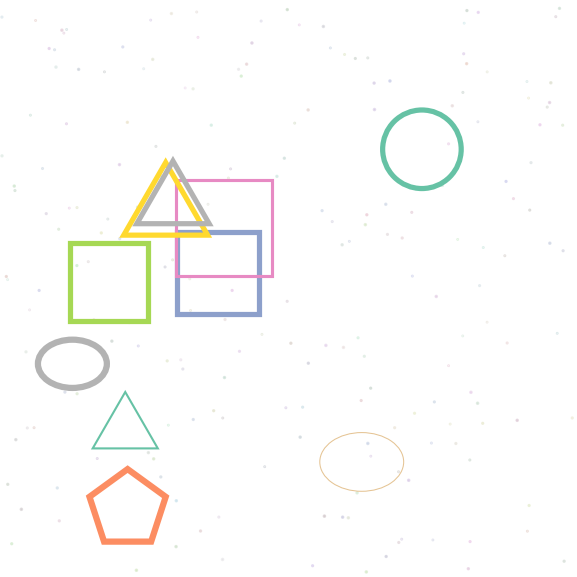[{"shape": "circle", "thickness": 2.5, "radius": 0.34, "center": [0.731, 0.741]}, {"shape": "triangle", "thickness": 1, "radius": 0.33, "center": [0.217, 0.255]}, {"shape": "pentagon", "thickness": 3, "radius": 0.35, "center": [0.221, 0.117]}, {"shape": "square", "thickness": 2.5, "radius": 0.35, "center": [0.378, 0.526]}, {"shape": "square", "thickness": 1.5, "radius": 0.42, "center": [0.388, 0.604]}, {"shape": "square", "thickness": 2.5, "radius": 0.34, "center": [0.189, 0.51]}, {"shape": "triangle", "thickness": 2.5, "radius": 0.42, "center": [0.287, 0.634]}, {"shape": "oval", "thickness": 0.5, "radius": 0.36, "center": [0.626, 0.199]}, {"shape": "triangle", "thickness": 2.5, "radius": 0.36, "center": [0.3, 0.648]}, {"shape": "oval", "thickness": 3, "radius": 0.3, "center": [0.125, 0.369]}]